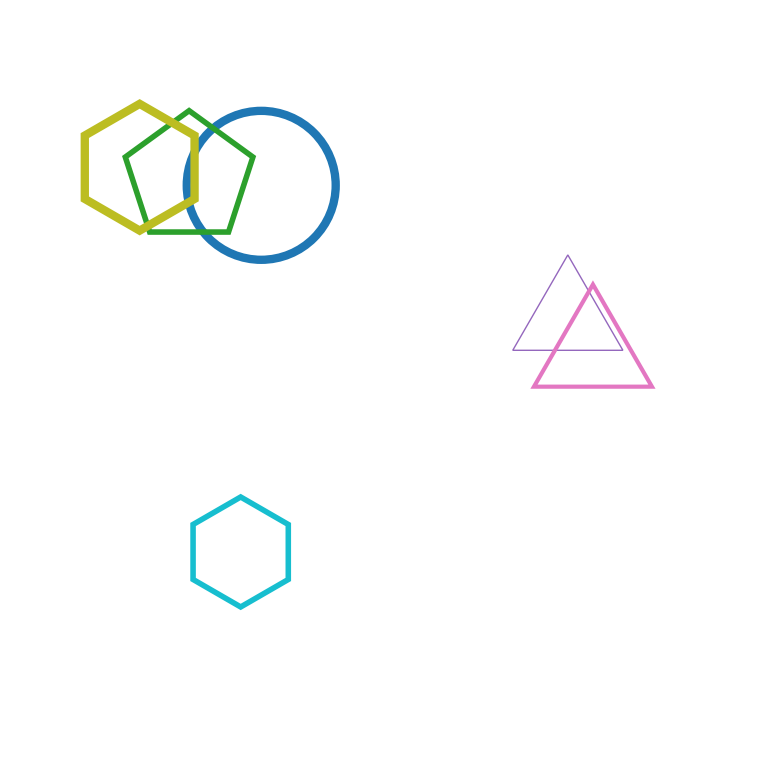[{"shape": "circle", "thickness": 3, "radius": 0.48, "center": [0.339, 0.759]}, {"shape": "pentagon", "thickness": 2, "radius": 0.44, "center": [0.246, 0.769]}, {"shape": "triangle", "thickness": 0.5, "radius": 0.41, "center": [0.737, 0.586]}, {"shape": "triangle", "thickness": 1.5, "radius": 0.44, "center": [0.77, 0.542]}, {"shape": "hexagon", "thickness": 3, "radius": 0.41, "center": [0.181, 0.783]}, {"shape": "hexagon", "thickness": 2, "radius": 0.36, "center": [0.313, 0.283]}]